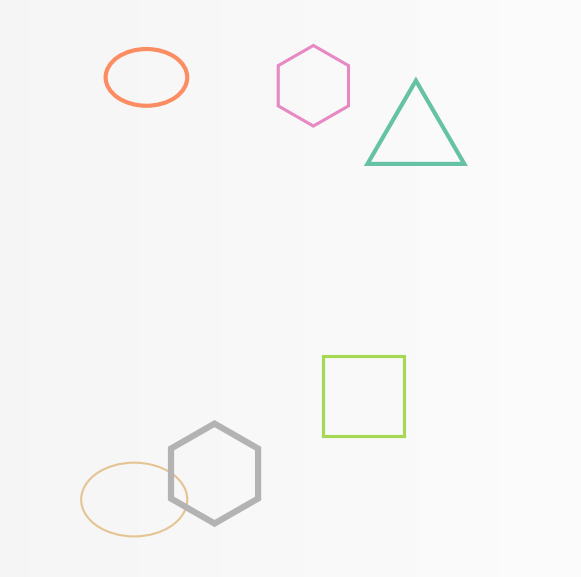[{"shape": "triangle", "thickness": 2, "radius": 0.48, "center": [0.716, 0.763]}, {"shape": "oval", "thickness": 2, "radius": 0.35, "center": [0.252, 0.865]}, {"shape": "hexagon", "thickness": 1.5, "radius": 0.35, "center": [0.539, 0.851]}, {"shape": "square", "thickness": 1.5, "radius": 0.35, "center": [0.626, 0.313]}, {"shape": "oval", "thickness": 1, "radius": 0.46, "center": [0.231, 0.134]}, {"shape": "hexagon", "thickness": 3, "radius": 0.43, "center": [0.369, 0.179]}]